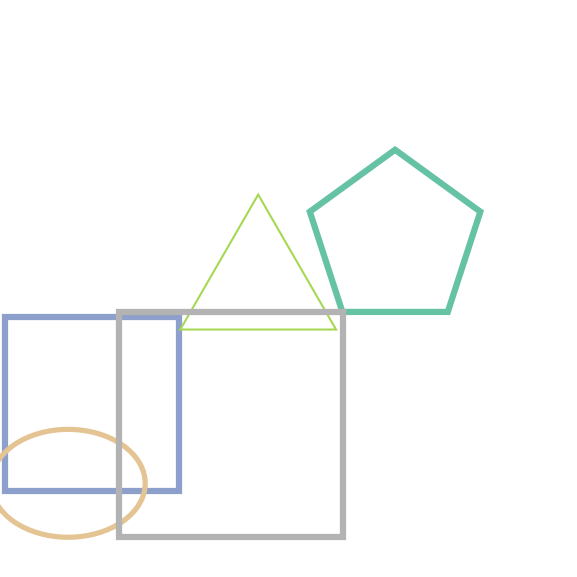[{"shape": "pentagon", "thickness": 3, "radius": 0.78, "center": [0.684, 0.585]}, {"shape": "square", "thickness": 3, "radius": 0.75, "center": [0.16, 0.3]}, {"shape": "triangle", "thickness": 1, "radius": 0.78, "center": [0.447, 0.506]}, {"shape": "oval", "thickness": 2.5, "radius": 0.67, "center": [0.118, 0.162]}, {"shape": "square", "thickness": 3, "radius": 0.97, "center": [0.4, 0.264]}]